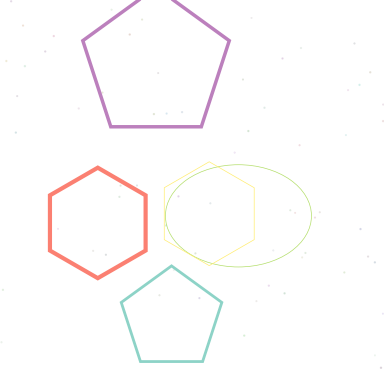[{"shape": "pentagon", "thickness": 2, "radius": 0.69, "center": [0.446, 0.172]}, {"shape": "hexagon", "thickness": 3, "radius": 0.72, "center": [0.254, 0.421]}, {"shape": "oval", "thickness": 0.5, "radius": 0.95, "center": [0.619, 0.439]}, {"shape": "pentagon", "thickness": 2.5, "radius": 1.0, "center": [0.405, 0.833]}, {"shape": "hexagon", "thickness": 0.5, "radius": 0.67, "center": [0.543, 0.445]}]